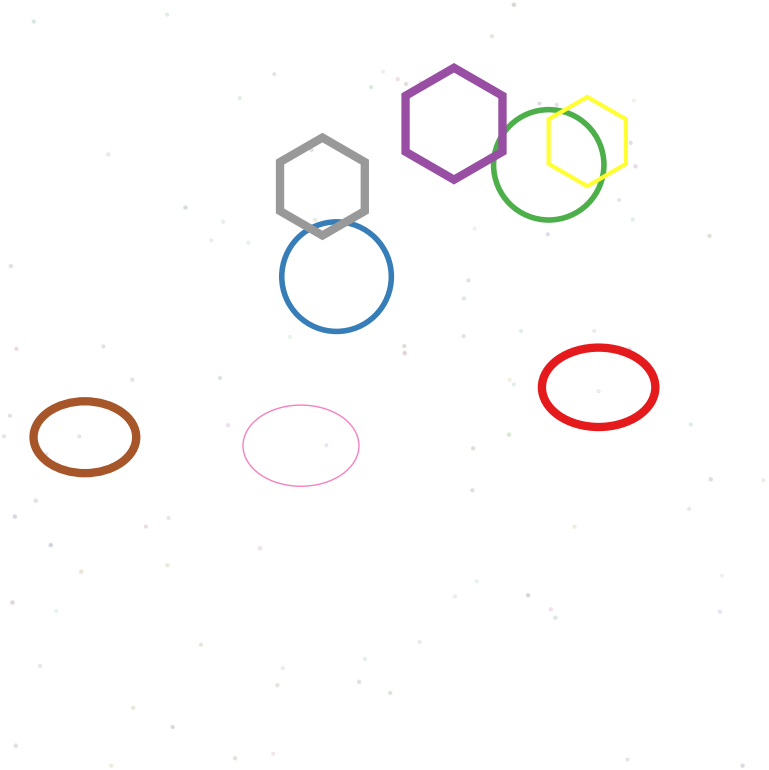[{"shape": "oval", "thickness": 3, "radius": 0.37, "center": [0.777, 0.497]}, {"shape": "circle", "thickness": 2, "radius": 0.36, "center": [0.437, 0.641]}, {"shape": "circle", "thickness": 2, "radius": 0.36, "center": [0.713, 0.786]}, {"shape": "hexagon", "thickness": 3, "radius": 0.36, "center": [0.59, 0.839]}, {"shape": "hexagon", "thickness": 1.5, "radius": 0.29, "center": [0.763, 0.816]}, {"shape": "oval", "thickness": 3, "radius": 0.33, "center": [0.11, 0.432]}, {"shape": "oval", "thickness": 0.5, "radius": 0.38, "center": [0.391, 0.421]}, {"shape": "hexagon", "thickness": 3, "radius": 0.32, "center": [0.419, 0.758]}]